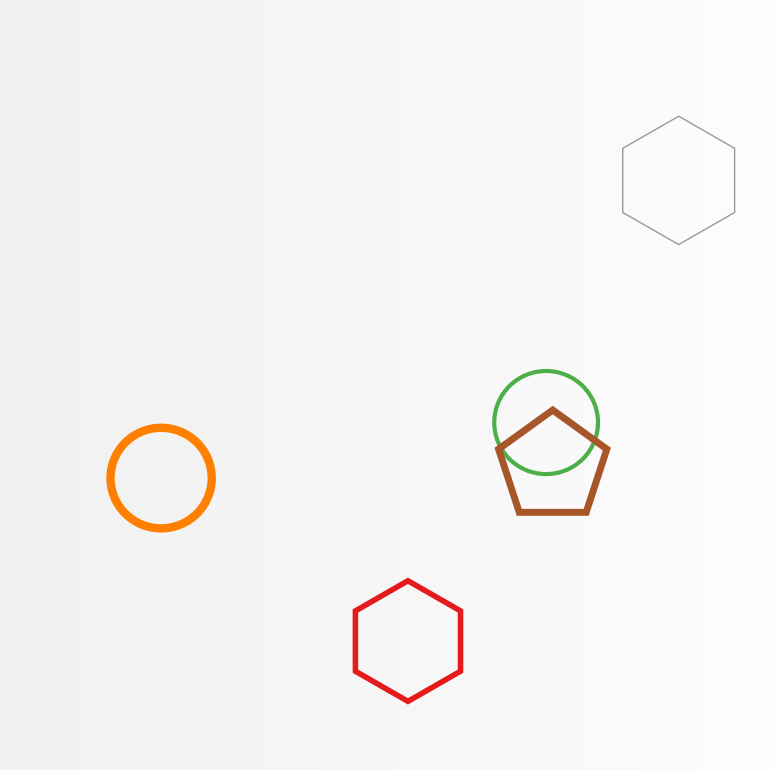[{"shape": "hexagon", "thickness": 2, "radius": 0.39, "center": [0.526, 0.167]}, {"shape": "circle", "thickness": 1.5, "radius": 0.33, "center": [0.705, 0.451]}, {"shape": "circle", "thickness": 3, "radius": 0.33, "center": [0.208, 0.379]}, {"shape": "pentagon", "thickness": 2.5, "radius": 0.37, "center": [0.713, 0.394]}, {"shape": "hexagon", "thickness": 0.5, "radius": 0.42, "center": [0.876, 0.766]}]